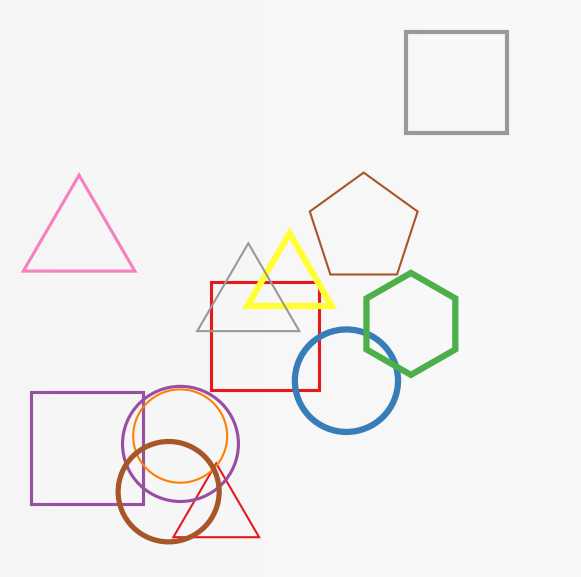[{"shape": "square", "thickness": 1.5, "radius": 0.47, "center": [0.456, 0.418]}, {"shape": "triangle", "thickness": 1, "radius": 0.43, "center": [0.372, 0.112]}, {"shape": "circle", "thickness": 3, "radius": 0.44, "center": [0.596, 0.34]}, {"shape": "hexagon", "thickness": 3, "radius": 0.44, "center": [0.707, 0.438]}, {"shape": "circle", "thickness": 1.5, "radius": 0.5, "center": [0.31, 0.23]}, {"shape": "square", "thickness": 1.5, "radius": 0.48, "center": [0.15, 0.223]}, {"shape": "circle", "thickness": 1, "radius": 0.4, "center": [0.31, 0.244]}, {"shape": "triangle", "thickness": 3, "radius": 0.42, "center": [0.498, 0.511]}, {"shape": "pentagon", "thickness": 1, "radius": 0.49, "center": [0.626, 0.603]}, {"shape": "circle", "thickness": 2.5, "radius": 0.43, "center": [0.29, 0.148]}, {"shape": "triangle", "thickness": 1.5, "radius": 0.55, "center": [0.136, 0.585]}, {"shape": "triangle", "thickness": 1, "radius": 0.51, "center": [0.427, 0.476]}, {"shape": "square", "thickness": 2, "radius": 0.44, "center": [0.785, 0.857]}]